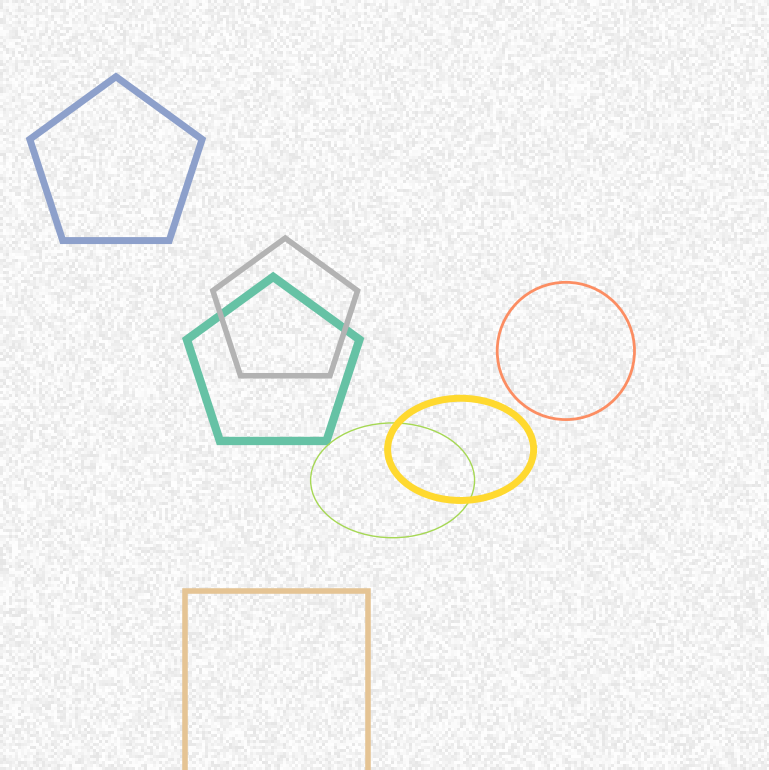[{"shape": "pentagon", "thickness": 3, "radius": 0.59, "center": [0.355, 0.523]}, {"shape": "circle", "thickness": 1, "radius": 0.45, "center": [0.735, 0.544]}, {"shape": "pentagon", "thickness": 2.5, "radius": 0.59, "center": [0.151, 0.783]}, {"shape": "oval", "thickness": 0.5, "radius": 0.53, "center": [0.51, 0.376]}, {"shape": "oval", "thickness": 2.5, "radius": 0.47, "center": [0.598, 0.416]}, {"shape": "square", "thickness": 2, "radius": 0.59, "center": [0.359, 0.113]}, {"shape": "pentagon", "thickness": 2, "radius": 0.49, "center": [0.37, 0.592]}]